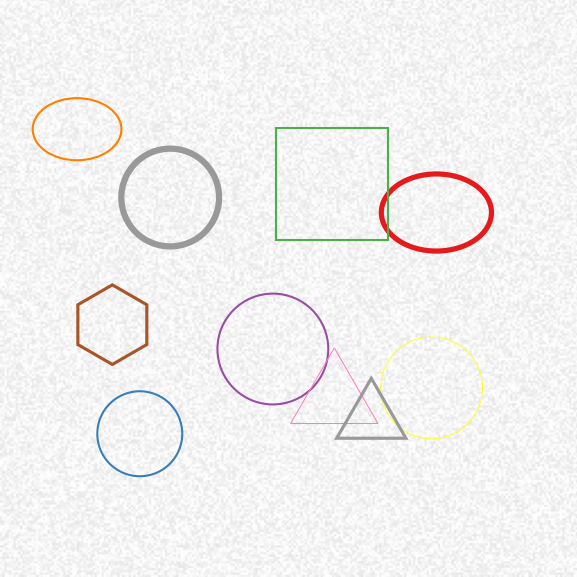[{"shape": "oval", "thickness": 2.5, "radius": 0.48, "center": [0.756, 0.631]}, {"shape": "circle", "thickness": 1, "radius": 0.37, "center": [0.242, 0.248]}, {"shape": "square", "thickness": 1, "radius": 0.48, "center": [0.574, 0.681]}, {"shape": "circle", "thickness": 1, "radius": 0.48, "center": [0.472, 0.395]}, {"shape": "oval", "thickness": 1, "radius": 0.38, "center": [0.133, 0.775]}, {"shape": "circle", "thickness": 0.5, "radius": 0.44, "center": [0.747, 0.327]}, {"shape": "hexagon", "thickness": 1.5, "radius": 0.34, "center": [0.195, 0.437]}, {"shape": "triangle", "thickness": 0.5, "radius": 0.44, "center": [0.579, 0.309]}, {"shape": "triangle", "thickness": 1.5, "radius": 0.35, "center": [0.643, 0.275]}, {"shape": "circle", "thickness": 3, "radius": 0.42, "center": [0.295, 0.657]}]